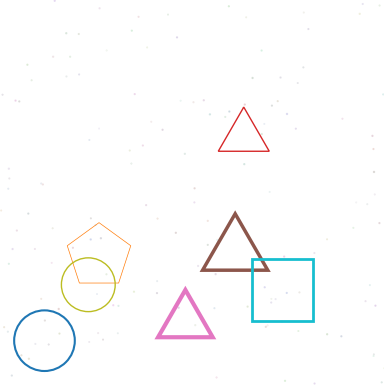[{"shape": "circle", "thickness": 1.5, "radius": 0.39, "center": [0.116, 0.115]}, {"shape": "pentagon", "thickness": 0.5, "radius": 0.43, "center": [0.257, 0.335]}, {"shape": "triangle", "thickness": 1, "radius": 0.38, "center": [0.633, 0.645]}, {"shape": "triangle", "thickness": 2.5, "radius": 0.49, "center": [0.611, 0.347]}, {"shape": "triangle", "thickness": 3, "radius": 0.41, "center": [0.481, 0.165]}, {"shape": "circle", "thickness": 1, "radius": 0.35, "center": [0.229, 0.26]}, {"shape": "square", "thickness": 2, "radius": 0.4, "center": [0.734, 0.246]}]